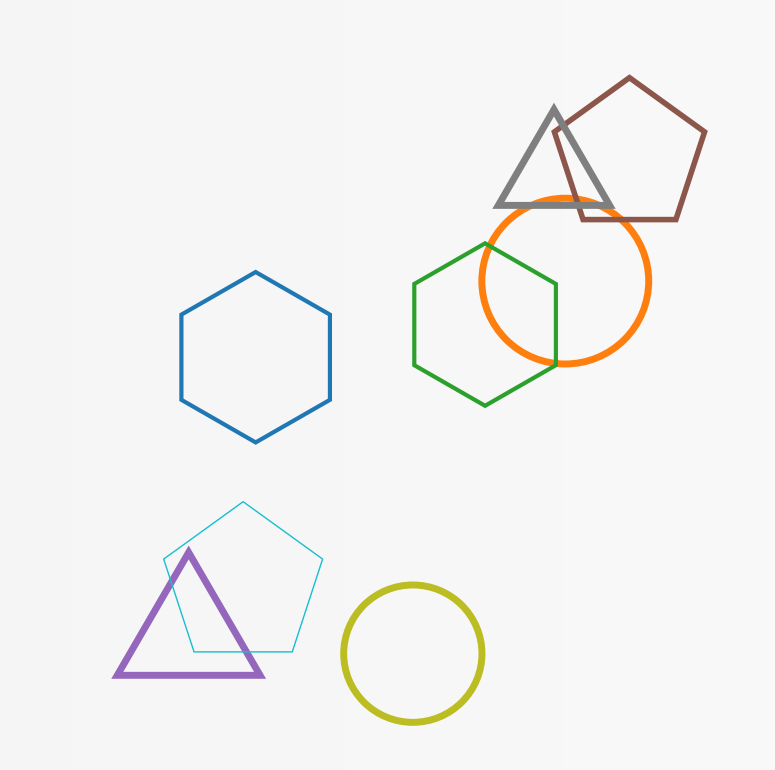[{"shape": "hexagon", "thickness": 1.5, "radius": 0.55, "center": [0.33, 0.536]}, {"shape": "circle", "thickness": 2.5, "radius": 0.54, "center": [0.729, 0.635]}, {"shape": "hexagon", "thickness": 1.5, "radius": 0.53, "center": [0.626, 0.578]}, {"shape": "triangle", "thickness": 2.5, "radius": 0.53, "center": [0.243, 0.176]}, {"shape": "pentagon", "thickness": 2, "radius": 0.51, "center": [0.812, 0.797]}, {"shape": "triangle", "thickness": 2.5, "radius": 0.41, "center": [0.715, 0.775]}, {"shape": "circle", "thickness": 2.5, "radius": 0.45, "center": [0.533, 0.151]}, {"shape": "pentagon", "thickness": 0.5, "radius": 0.54, "center": [0.314, 0.241]}]